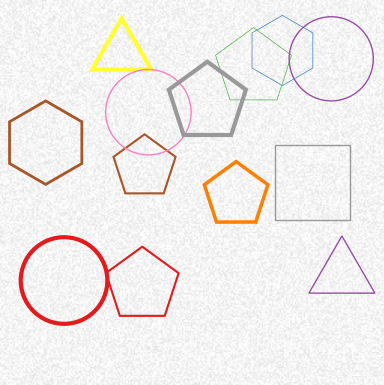[{"shape": "circle", "thickness": 3, "radius": 0.56, "center": [0.166, 0.271]}, {"shape": "pentagon", "thickness": 1.5, "radius": 0.5, "center": [0.37, 0.26]}, {"shape": "hexagon", "thickness": 0.5, "radius": 0.46, "center": [0.734, 0.869]}, {"shape": "pentagon", "thickness": 0.5, "radius": 0.52, "center": [0.658, 0.824]}, {"shape": "circle", "thickness": 1, "radius": 0.55, "center": [0.86, 0.847]}, {"shape": "triangle", "thickness": 1, "radius": 0.49, "center": [0.888, 0.288]}, {"shape": "pentagon", "thickness": 2.5, "radius": 0.43, "center": [0.613, 0.493]}, {"shape": "triangle", "thickness": 3, "radius": 0.44, "center": [0.316, 0.863]}, {"shape": "pentagon", "thickness": 1.5, "radius": 0.42, "center": [0.375, 0.566]}, {"shape": "hexagon", "thickness": 2, "radius": 0.54, "center": [0.119, 0.629]}, {"shape": "circle", "thickness": 1, "radius": 0.55, "center": [0.385, 0.708]}, {"shape": "pentagon", "thickness": 3, "radius": 0.53, "center": [0.539, 0.735]}, {"shape": "square", "thickness": 1, "radius": 0.49, "center": [0.811, 0.526]}]